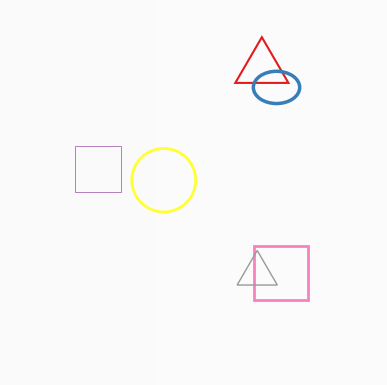[{"shape": "triangle", "thickness": 1.5, "radius": 0.4, "center": [0.676, 0.824]}, {"shape": "oval", "thickness": 2.5, "radius": 0.3, "center": [0.714, 0.773]}, {"shape": "square", "thickness": 0.5, "radius": 0.3, "center": [0.253, 0.562]}, {"shape": "circle", "thickness": 2, "radius": 0.41, "center": [0.423, 0.532]}, {"shape": "square", "thickness": 2, "radius": 0.35, "center": [0.726, 0.29]}, {"shape": "triangle", "thickness": 1, "radius": 0.3, "center": [0.664, 0.29]}]